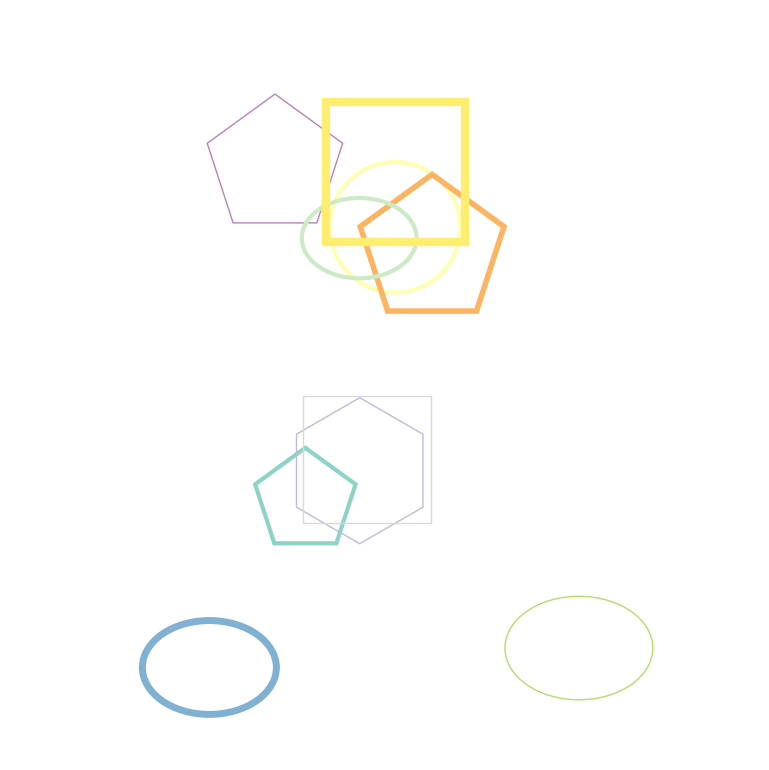[{"shape": "pentagon", "thickness": 1.5, "radius": 0.34, "center": [0.397, 0.35]}, {"shape": "circle", "thickness": 1.5, "radius": 0.42, "center": [0.513, 0.705]}, {"shape": "hexagon", "thickness": 0.5, "radius": 0.47, "center": [0.467, 0.389]}, {"shape": "oval", "thickness": 2.5, "radius": 0.44, "center": [0.272, 0.133]}, {"shape": "pentagon", "thickness": 2, "radius": 0.49, "center": [0.561, 0.675]}, {"shape": "oval", "thickness": 0.5, "radius": 0.48, "center": [0.752, 0.158]}, {"shape": "square", "thickness": 0.5, "radius": 0.41, "center": [0.477, 0.403]}, {"shape": "pentagon", "thickness": 0.5, "radius": 0.46, "center": [0.357, 0.785]}, {"shape": "oval", "thickness": 1.5, "radius": 0.37, "center": [0.466, 0.691]}, {"shape": "square", "thickness": 3, "radius": 0.45, "center": [0.514, 0.777]}]